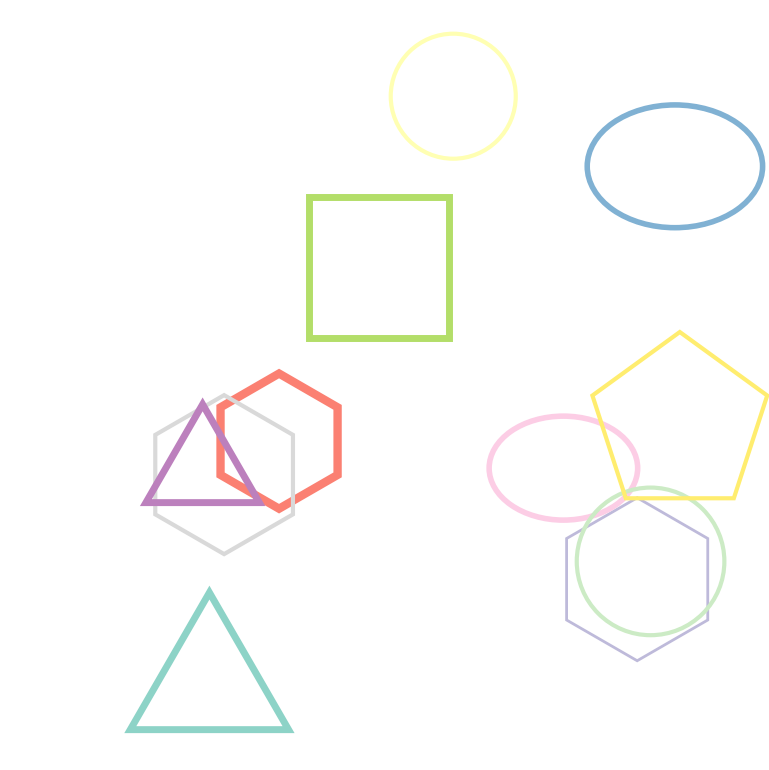[{"shape": "triangle", "thickness": 2.5, "radius": 0.59, "center": [0.272, 0.112]}, {"shape": "circle", "thickness": 1.5, "radius": 0.41, "center": [0.589, 0.875]}, {"shape": "hexagon", "thickness": 1, "radius": 0.53, "center": [0.828, 0.248]}, {"shape": "hexagon", "thickness": 3, "radius": 0.44, "center": [0.362, 0.427]}, {"shape": "oval", "thickness": 2, "radius": 0.57, "center": [0.877, 0.784]}, {"shape": "square", "thickness": 2.5, "radius": 0.46, "center": [0.492, 0.653]}, {"shape": "oval", "thickness": 2, "radius": 0.48, "center": [0.732, 0.392]}, {"shape": "hexagon", "thickness": 1.5, "radius": 0.52, "center": [0.291, 0.384]}, {"shape": "triangle", "thickness": 2.5, "radius": 0.43, "center": [0.263, 0.39]}, {"shape": "circle", "thickness": 1.5, "radius": 0.48, "center": [0.845, 0.271]}, {"shape": "pentagon", "thickness": 1.5, "radius": 0.6, "center": [0.883, 0.449]}]